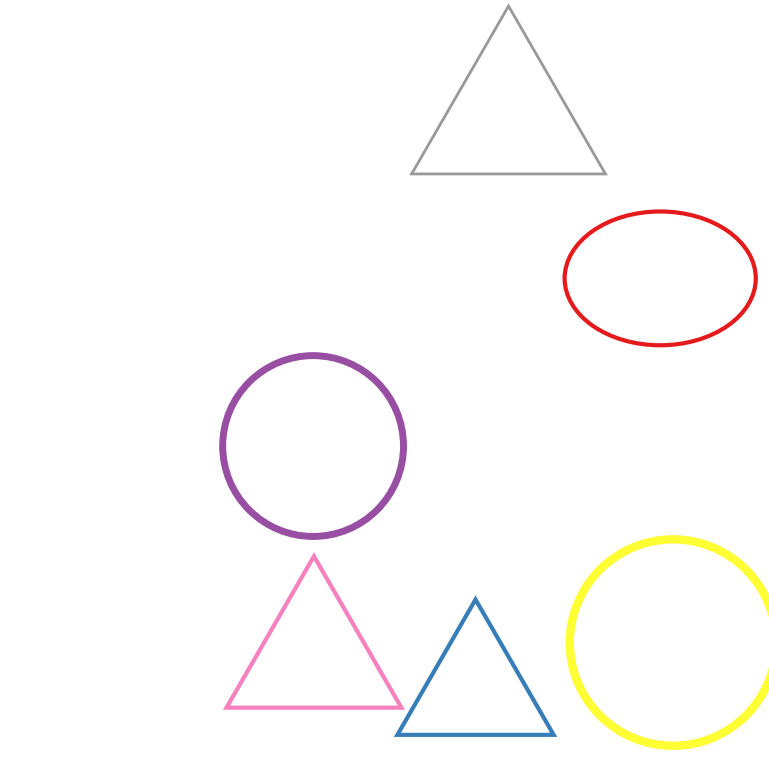[{"shape": "oval", "thickness": 1.5, "radius": 0.62, "center": [0.857, 0.638]}, {"shape": "triangle", "thickness": 1.5, "radius": 0.59, "center": [0.618, 0.104]}, {"shape": "circle", "thickness": 2.5, "radius": 0.59, "center": [0.407, 0.421]}, {"shape": "circle", "thickness": 3, "radius": 0.67, "center": [0.874, 0.165]}, {"shape": "triangle", "thickness": 1.5, "radius": 0.66, "center": [0.408, 0.147]}, {"shape": "triangle", "thickness": 1, "radius": 0.73, "center": [0.66, 0.847]}]